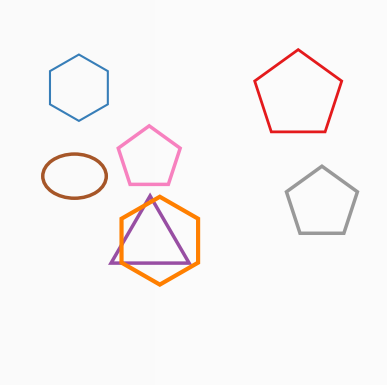[{"shape": "pentagon", "thickness": 2, "radius": 0.59, "center": [0.77, 0.753]}, {"shape": "hexagon", "thickness": 1.5, "radius": 0.43, "center": [0.204, 0.772]}, {"shape": "triangle", "thickness": 2.5, "radius": 0.58, "center": [0.387, 0.375]}, {"shape": "hexagon", "thickness": 3, "radius": 0.57, "center": [0.412, 0.375]}, {"shape": "oval", "thickness": 2.5, "radius": 0.41, "center": [0.192, 0.542]}, {"shape": "pentagon", "thickness": 2.5, "radius": 0.42, "center": [0.385, 0.589]}, {"shape": "pentagon", "thickness": 2.5, "radius": 0.48, "center": [0.831, 0.472]}]